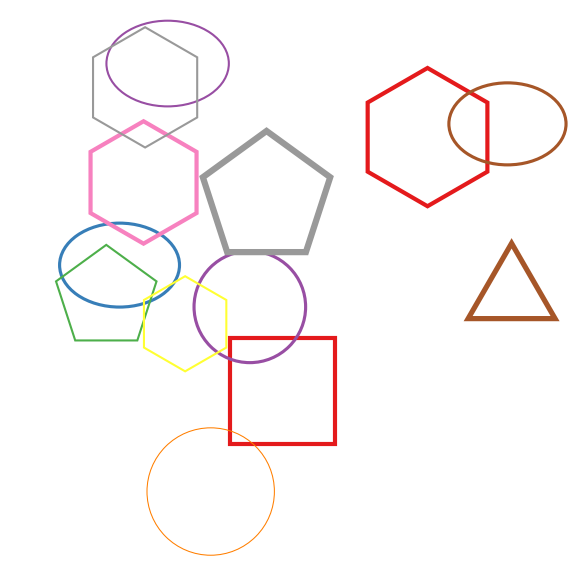[{"shape": "square", "thickness": 2, "radius": 0.46, "center": [0.489, 0.322]}, {"shape": "hexagon", "thickness": 2, "radius": 0.6, "center": [0.74, 0.762]}, {"shape": "oval", "thickness": 1.5, "radius": 0.52, "center": [0.207, 0.54]}, {"shape": "pentagon", "thickness": 1, "radius": 0.46, "center": [0.184, 0.484]}, {"shape": "oval", "thickness": 1, "radius": 0.53, "center": [0.29, 0.889]}, {"shape": "circle", "thickness": 1.5, "radius": 0.48, "center": [0.433, 0.468]}, {"shape": "circle", "thickness": 0.5, "radius": 0.55, "center": [0.365, 0.148]}, {"shape": "hexagon", "thickness": 1, "radius": 0.41, "center": [0.321, 0.438]}, {"shape": "triangle", "thickness": 2.5, "radius": 0.43, "center": [0.886, 0.491]}, {"shape": "oval", "thickness": 1.5, "radius": 0.51, "center": [0.879, 0.785]}, {"shape": "hexagon", "thickness": 2, "radius": 0.53, "center": [0.249, 0.683]}, {"shape": "pentagon", "thickness": 3, "radius": 0.58, "center": [0.462, 0.656]}, {"shape": "hexagon", "thickness": 1, "radius": 0.52, "center": [0.251, 0.848]}]